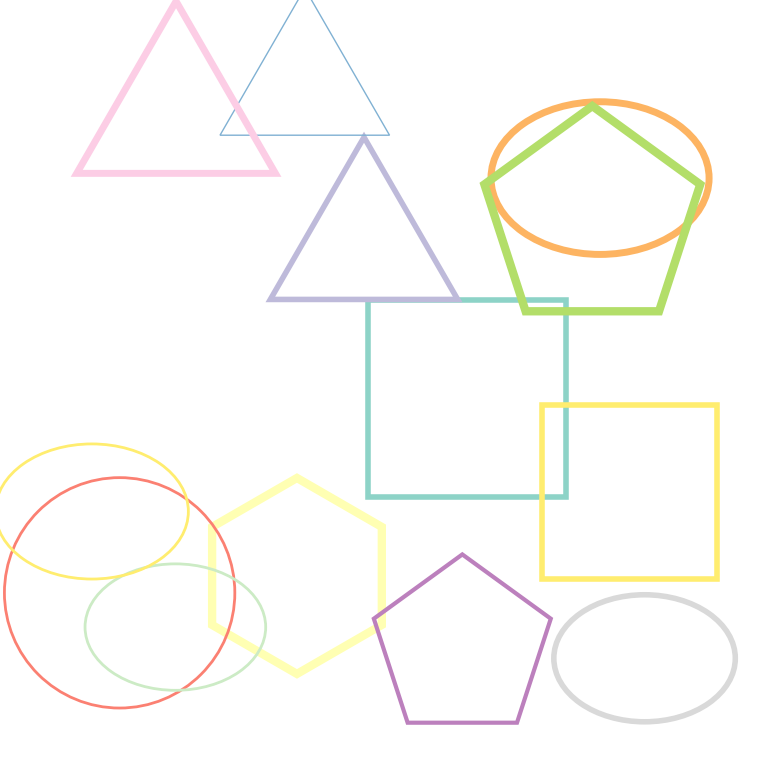[{"shape": "square", "thickness": 2, "radius": 0.64, "center": [0.607, 0.482]}, {"shape": "hexagon", "thickness": 3, "radius": 0.64, "center": [0.386, 0.252]}, {"shape": "triangle", "thickness": 2, "radius": 0.7, "center": [0.473, 0.681]}, {"shape": "circle", "thickness": 1, "radius": 0.75, "center": [0.155, 0.23]}, {"shape": "triangle", "thickness": 0.5, "radius": 0.64, "center": [0.396, 0.888]}, {"shape": "oval", "thickness": 2.5, "radius": 0.71, "center": [0.779, 0.769]}, {"shape": "pentagon", "thickness": 3, "radius": 0.74, "center": [0.769, 0.715]}, {"shape": "triangle", "thickness": 2.5, "radius": 0.74, "center": [0.229, 0.849]}, {"shape": "oval", "thickness": 2, "radius": 0.59, "center": [0.837, 0.145]}, {"shape": "pentagon", "thickness": 1.5, "radius": 0.6, "center": [0.6, 0.159]}, {"shape": "oval", "thickness": 1, "radius": 0.59, "center": [0.228, 0.186]}, {"shape": "square", "thickness": 2, "radius": 0.57, "center": [0.817, 0.361]}, {"shape": "oval", "thickness": 1, "radius": 0.63, "center": [0.119, 0.336]}]